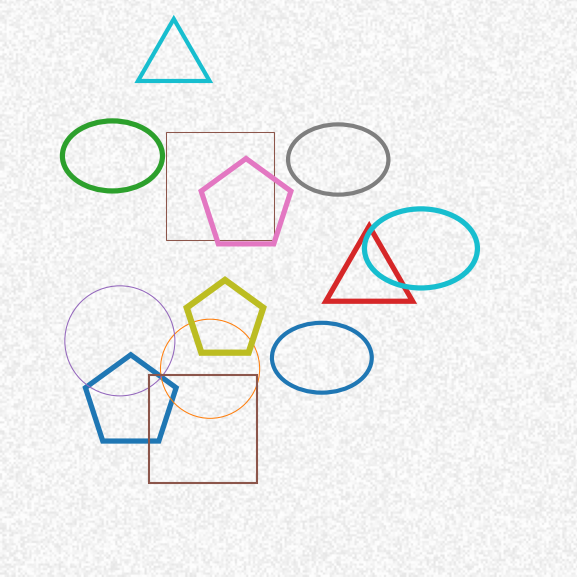[{"shape": "pentagon", "thickness": 2.5, "radius": 0.41, "center": [0.226, 0.302]}, {"shape": "oval", "thickness": 2, "radius": 0.43, "center": [0.557, 0.38]}, {"shape": "circle", "thickness": 0.5, "radius": 0.43, "center": [0.364, 0.361]}, {"shape": "oval", "thickness": 2.5, "radius": 0.43, "center": [0.195, 0.729]}, {"shape": "triangle", "thickness": 2.5, "radius": 0.43, "center": [0.639, 0.521]}, {"shape": "circle", "thickness": 0.5, "radius": 0.48, "center": [0.208, 0.409]}, {"shape": "square", "thickness": 1, "radius": 0.47, "center": [0.352, 0.256]}, {"shape": "square", "thickness": 0.5, "radius": 0.47, "center": [0.381, 0.677]}, {"shape": "pentagon", "thickness": 2.5, "radius": 0.41, "center": [0.426, 0.643]}, {"shape": "oval", "thickness": 2, "radius": 0.43, "center": [0.586, 0.723]}, {"shape": "pentagon", "thickness": 3, "radius": 0.35, "center": [0.39, 0.445]}, {"shape": "triangle", "thickness": 2, "radius": 0.36, "center": [0.301, 0.895]}, {"shape": "oval", "thickness": 2.5, "radius": 0.49, "center": [0.729, 0.569]}]